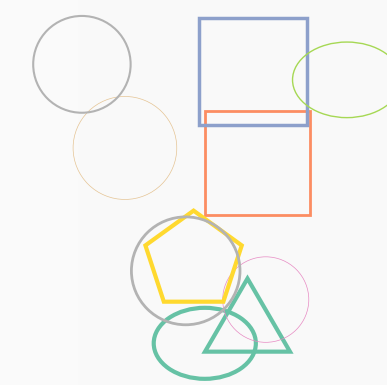[{"shape": "triangle", "thickness": 3, "radius": 0.63, "center": [0.639, 0.15]}, {"shape": "oval", "thickness": 3, "radius": 0.66, "center": [0.528, 0.108]}, {"shape": "square", "thickness": 2, "radius": 0.68, "center": [0.664, 0.576]}, {"shape": "square", "thickness": 2.5, "radius": 0.69, "center": [0.653, 0.814]}, {"shape": "circle", "thickness": 0.5, "radius": 0.56, "center": [0.686, 0.222]}, {"shape": "oval", "thickness": 1, "radius": 0.7, "center": [0.895, 0.793]}, {"shape": "pentagon", "thickness": 3, "radius": 0.65, "center": [0.5, 0.322]}, {"shape": "circle", "thickness": 0.5, "radius": 0.67, "center": [0.322, 0.616]}, {"shape": "circle", "thickness": 2, "radius": 0.7, "center": [0.479, 0.297]}, {"shape": "circle", "thickness": 1.5, "radius": 0.63, "center": [0.211, 0.833]}]